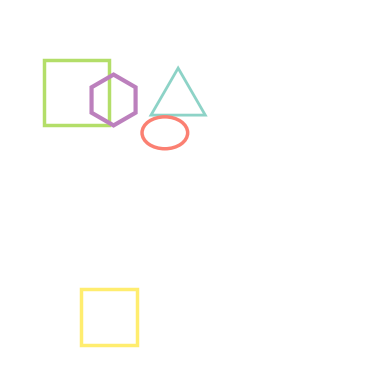[{"shape": "triangle", "thickness": 2, "radius": 0.41, "center": [0.463, 0.742]}, {"shape": "oval", "thickness": 2.5, "radius": 0.3, "center": [0.428, 0.655]}, {"shape": "square", "thickness": 2.5, "radius": 0.42, "center": [0.198, 0.76]}, {"shape": "hexagon", "thickness": 3, "radius": 0.33, "center": [0.295, 0.74]}, {"shape": "square", "thickness": 2.5, "radius": 0.36, "center": [0.284, 0.177]}]